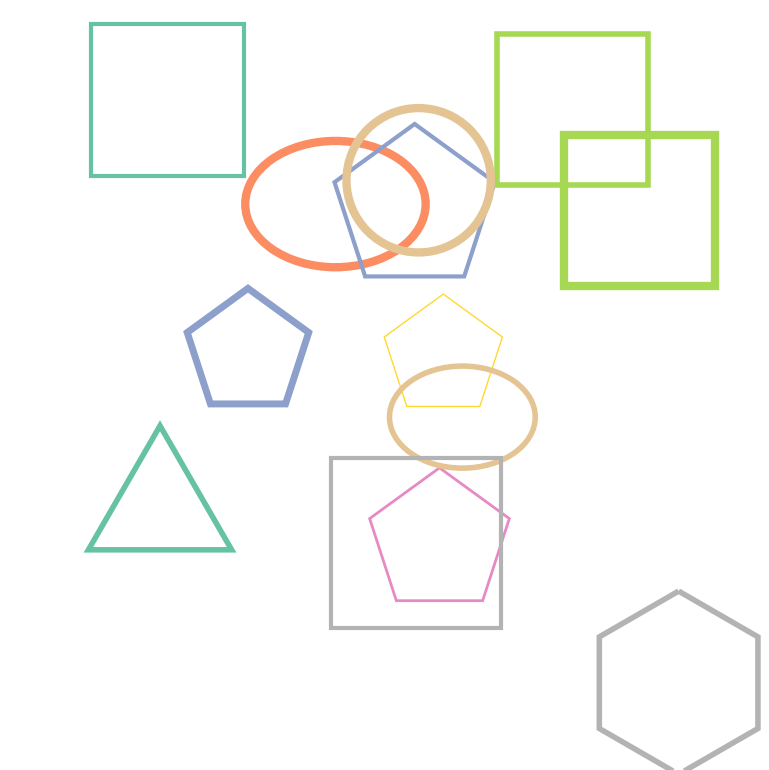[{"shape": "square", "thickness": 1.5, "radius": 0.5, "center": [0.218, 0.87]}, {"shape": "triangle", "thickness": 2, "radius": 0.54, "center": [0.208, 0.34]}, {"shape": "oval", "thickness": 3, "radius": 0.59, "center": [0.436, 0.735]}, {"shape": "pentagon", "thickness": 1.5, "radius": 0.55, "center": [0.539, 0.73]}, {"shape": "pentagon", "thickness": 2.5, "radius": 0.41, "center": [0.322, 0.543]}, {"shape": "pentagon", "thickness": 1, "radius": 0.48, "center": [0.571, 0.297]}, {"shape": "square", "thickness": 3, "radius": 0.49, "center": [0.831, 0.727]}, {"shape": "square", "thickness": 2, "radius": 0.49, "center": [0.743, 0.858]}, {"shape": "pentagon", "thickness": 0.5, "radius": 0.4, "center": [0.576, 0.537]}, {"shape": "oval", "thickness": 2, "radius": 0.47, "center": [0.6, 0.458]}, {"shape": "circle", "thickness": 3, "radius": 0.47, "center": [0.544, 0.766]}, {"shape": "hexagon", "thickness": 2, "radius": 0.59, "center": [0.881, 0.113]}, {"shape": "square", "thickness": 1.5, "radius": 0.55, "center": [0.541, 0.294]}]